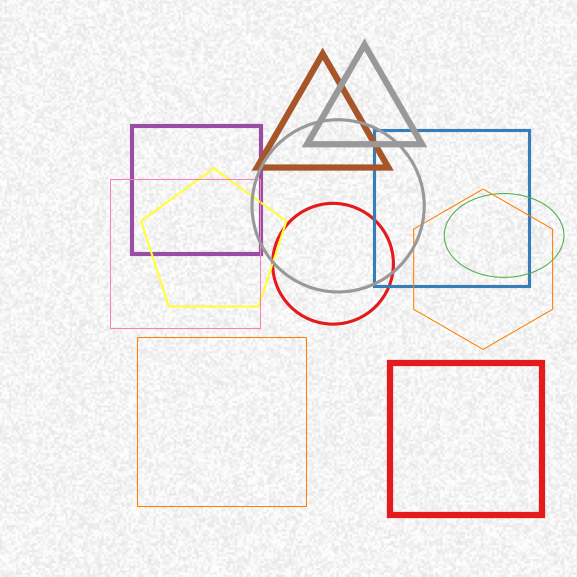[{"shape": "circle", "thickness": 1.5, "radius": 0.52, "center": [0.577, 0.542]}, {"shape": "square", "thickness": 3, "radius": 0.66, "center": [0.807, 0.239]}, {"shape": "square", "thickness": 1.5, "radius": 0.67, "center": [0.782, 0.639]}, {"shape": "oval", "thickness": 0.5, "radius": 0.52, "center": [0.873, 0.591]}, {"shape": "square", "thickness": 2, "radius": 0.56, "center": [0.34, 0.67]}, {"shape": "hexagon", "thickness": 0.5, "radius": 0.69, "center": [0.837, 0.533]}, {"shape": "square", "thickness": 0.5, "radius": 0.73, "center": [0.384, 0.269]}, {"shape": "pentagon", "thickness": 1, "radius": 0.66, "center": [0.37, 0.575]}, {"shape": "triangle", "thickness": 3, "radius": 0.66, "center": [0.559, 0.775]}, {"shape": "square", "thickness": 0.5, "radius": 0.65, "center": [0.32, 0.561]}, {"shape": "circle", "thickness": 1.5, "radius": 0.75, "center": [0.585, 0.643]}, {"shape": "triangle", "thickness": 3, "radius": 0.57, "center": [0.631, 0.807]}]